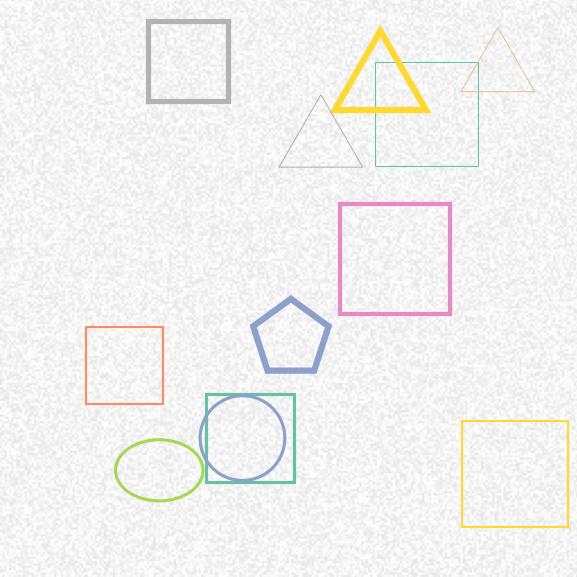[{"shape": "square", "thickness": 0.5, "radius": 0.45, "center": [0.739, 0.802]}, {"shape": "square", "thickness": 1.5, "radius": 0.38, "center": [0.433, 0.241]}, {"shape": "square", "thickness": 1, "radius": 0.33, "center": [0.215, 0.366]}, {"shape": "pentagon", "thickness": 3, "radius": 0.34, "center": [0.504, 0.413]}, {"shape": "circle", "thickness": 1.5, "radius": 0.37, "center": [0.42, 0.241]}, {"shape": "square", "thickness": 2, "radius": 0.48, "center": [0.684, 0.55]}, {"shape": "oval", "thickness": 1.5, "radius": 0.38, "center": [0.276, 0.185]}, {"shape": "square", "thickness": 1, "radius": 0.46, "center": [0.892, 0.178]}, {"shape": "triangle", "thickness": 3, "radius": 0.46, "center": [0.659, 0.854]}, {"shape": "triangle", "thickness": 0.5, "radius": 0.37, "center": [0.862, 0.877]}, {"shape": "square", "thickness": 2.5, "radius": 0.34, "center": [0.325, 0.893]}, {"shape": "triangle", "thickness": 0.5, "radius": 0.42, "center": [0.556, 0.752]}]